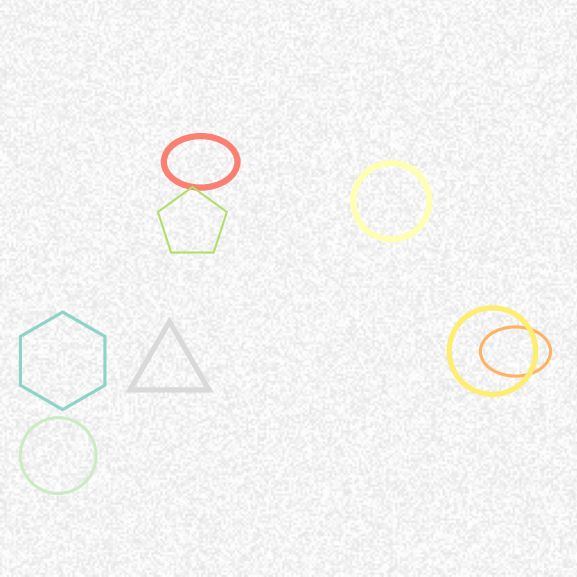[{"shape": "hexagon", "thickness": 1.5, "radius": 0.42, "center": [0.109, 0.374]}, {"shape": "circle", "thickness": 3, "radius": 0.33, "center": [0.678, 0.651]}, {"shape": "oval", "thickness": 3, "radius": 0.32, "center": [0.347, 0.719]}, {"shape": "oval", "thickness": 1.5, "radius": 0.3, "center": [0.893, 0.39]}, {"shape": "pentagon", "thickness": 1, "radius": 0.31, "center": [0.333, 0.613]}, {"shape": "triangle", "thickness": 2.5, "radius": 0.39, "center": [0.293, 0.363]}, {"shape": "circle", "thickness": 1.5, "radius": 0.33, "center": [0.101, 0.21]}, {"shape": "circle", "thickness": 2.5, "radius": 0.37, "center": [0.853, 0.391]}]